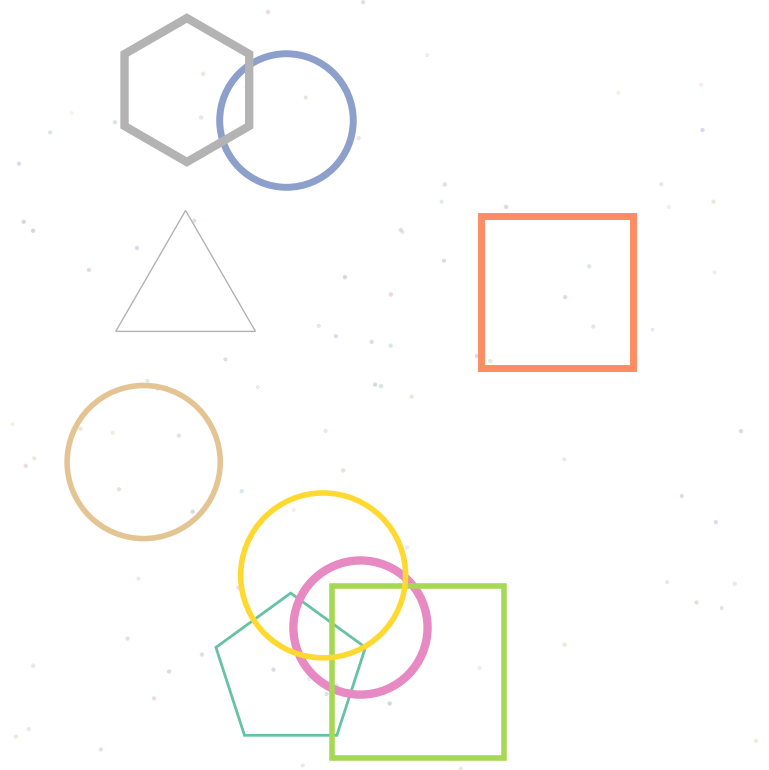[{"shape": "pentagon", "thickness": 1, "radius": 0.51, "center": [0.378, 0.128]}, {"shape": "square", "thickness": 2.5, "radius": 0.5, "center": [0.723, 0.621]}, {"shape": "circle", "thickness": 2.5, "radius": 0.43, "center": [0.372, 0.843]}, {"shape": "circle", "thickness": 3, "radius": 0.44, "center": [0.468, 0.185]}, {"shape": "square", "thickness": 2, "radius": 0.56, "center": [0.543, 0.127]}, {"shape": "circle", "thickness": 2, "radius": 0.54, "center": [0.42, 0.253]}, {"shape": "circle", "thickness": 2, "radius": 0.5, "center": [0.187, 0.4]}, {"shape": "triangle", "thickness": 0.5, "radius": 0.52, "center": [0.241, 0.622]}, {"shape": "hexagon", "thickness": 3, "radius": 0.47, "center": [0.243, 0.883]}]